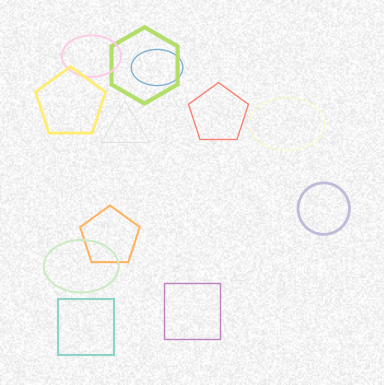[{"shape": "square", "thickness": 1.5, "radius": 0.37, "center": [0.223, 0.151]}, {"shape": "oval", "thickness": 0.5, "radius": 0.49, "center": [0.746, 0.678]}, {"shape": "circle", "thickness": 2, "radius": 0.33, "center": [0.841, 0.458]}, {"shape": "pentagon", "thickness": 1, "radius": 0.41, "center": [0.568, 0.704]}, {"shape": "oval", "thickness": 1, "radius": 0.34, "center": [0.408, 0.825]}, {"shape": "pentagon", "thickness": 1.5, "radius": 0.41, "center": [0.286, 0.385]}, {"shape": "hexagon", "thickness": 3, "radius": 0.5, "center": [0.375, 0.83]}, {"shape": "oval", "thickness": 1.5, "radius": 0.38, "center": [0.238, 0.854]}, {"shape": "triangle", "thickness": 0.5, "radius": 0.36, "center": [0.325, 0.666]}, {"shape": "square", "thickness": 1, "radius": 0.36, "center": [0.499, 0.191]}, {"shape": "oval", "thickness": 1.5, "radius": 0.49, "center": [0.211, 0.308]}, {"shape": "pentagon", "thickness": 2, "radius": 0.48, "center": [0.183, 0.732]}]